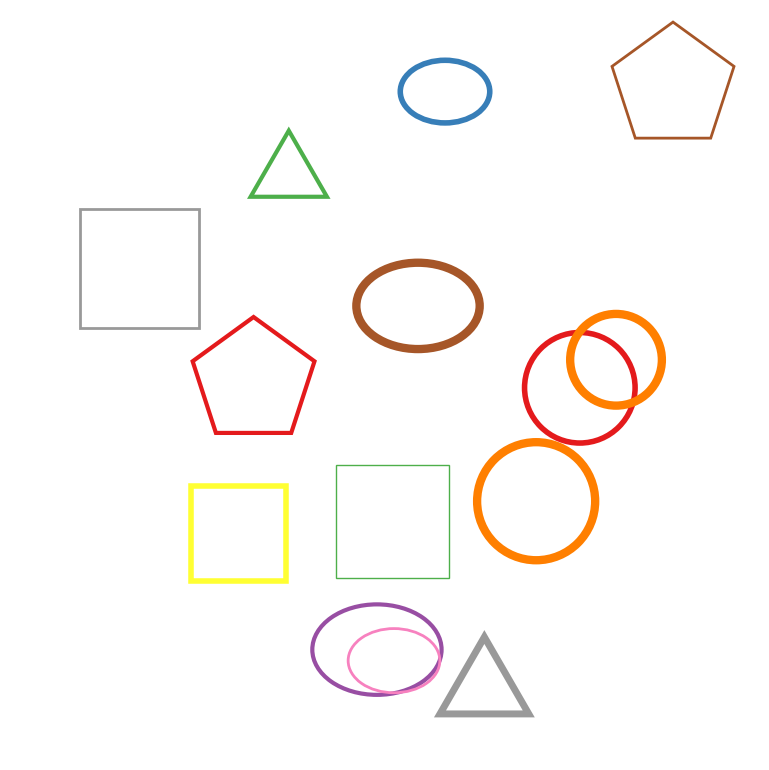[{"shape": "circle", "thickness": 2, "radius": 0.36, "center": [0.753, 0.496]}, {"shape": "pentagon", "thickness": 1.5, "radius": 0.42, "center": [0.329, 0.505]}, {"shape": "oval", "thickness": 2, "radius": 0.29, "center": [0.578, 0.881]}, {"shape": "triangle", "thickness": 1.5, "radius": 0.29, "center": [0.375, 0.773]}, {"shape": "square", "thickness": 0.5, "radius": 0.37, "center": [0.51, 0.323]}, {"shape": "oval", "thickness": 1.5, "radius": 0.42, "center": [0.49, 0.156]}, {"shape": "circle", "thickness": 3, "radius": 0.3, "center": [0.8, 0.533]}, {"shape": "circle", "thickness": 3, "radius": 0.38, "center": [0.696, 0.349]}, {"shape": "square", "thickness": 2, "radius": 0.31, "center": [0.31, 0.307]}, {"shape": "pentagon", "thickness": 1, "radius": 0.42, "center": [0.874, 0.888]}, {"shape": "oval", "thickness": 3, "radius": 0.4, "center": [0.543, 0.603]}, {"shape": "oval", "thickness": 1, "radius": 0.3, "center": [0.512, 0.142]}, {"shape": "square", "thickness": 1, "radius": 0.39, "center": [0.181, 0.651]}, {"shape": "triangle", "thickness": 2.5, "radius": 0.33, "center": [0.629, 0.106]}]